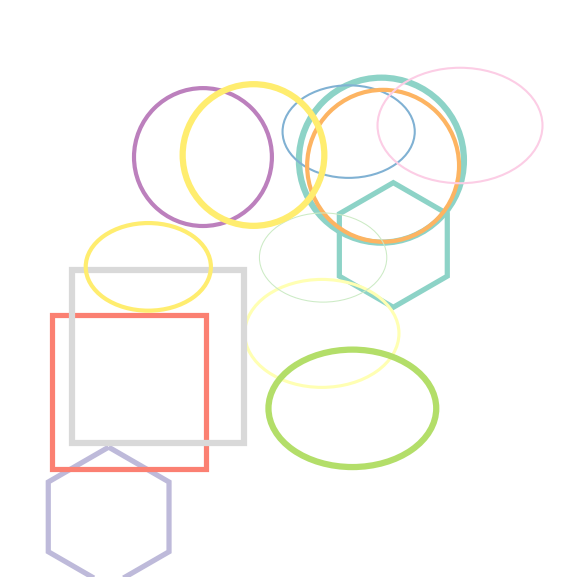[{"shape": "hexagon", "thickness": 2.5, "radius": 0.54, "center": [0.681, 0.575]}, {"shape": "circle", "thickness": 3, "radius": 0.71, "center": [0.66, 0.722]}, {"shape": "oval", "thickness": 1.5, "radius": 0.67, "center": [0.557, 0.422]}, {"shape": "hexagon", "thickness": 2.5, "radius": 0.6, "center": [0.188, 0.104]}, {"shape": "square", "thickness": 2.5, "radius": 0.67, "center": [0.223, 0.321]}, {"shape": "oval", "thickness": 1, "radius": 0.57, "center": [0.604, 0.771]}, {"shape": "circle", "thickness": 2, "radius": 0.66, "center": [0.663, 0.712]}, {"shape": "oval", "thickness": 3, "radius": 0.73, "center": [0.61, 0.292]}, {"shape": "oval", "thickness": 1, "radius": 0.71, "center": [0.797, 0.782]}, {"shape": "square", "thickness": 3, "radius": 0.75, "center": [0.274, 0.382]}, {"shape": "circle", "thickness": 2, "radius": 0.6, "center": [0.351, 0.727]}, {"shape": "oval", "thickness": 0.5, "radius": 0.55, "center": [0.559, 0.553]}, {"shape": "oval", "thickness": 2, "radius": 0.54, "center": [0.257, 0.537]}, {"shape": "circle", "thickness": 3, "radius": 0.61, "center": [0.439, 0.731]}]